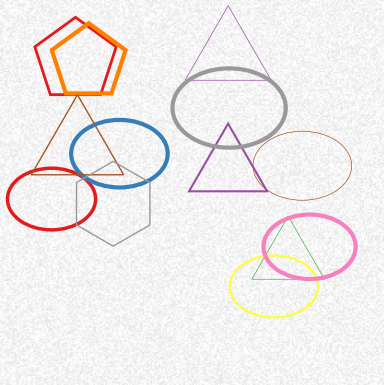[{"shape": "oval", "thickness": 2.5, "radius": 0.57, "center": [0.134, 0.483]}, {"shape": "pentagon", "thickness": 2, "radius": 0.56, "center": [0.196, 0.844]}, {"shape": "oval", "thickness": 3, "radius": 0.63, "center": [0.31, 0.601]}, {"shape": "triangle", "thickness": 0.5, "radius": 0.55, "center": [0.749, 0.329]}, {"shape": "triangle", "thickness": 1.5, "radius": 0.59, "center": [0.592, 0.562]}, {"shape": "triangle", "thickness": 0.5, "radius": 0.65, "center": [0.593, 0.856]}, {"shape": "pentagon", "thickness": 3, "radius": 0.5, "center": [0.23, 0.839]}, {"shape": "oval", "thickness": 1.5, "radius": 0.57, "center": [0.711, 0.256]}, {"shape": "oval", "thickness": 0.5, "radius": 0.64, "center": [0.785, 0.569]}, {"shape": "triangle", "thickness": 1, "radius": 0.69, "center": [0.201, 0.615]}, {"shape": "oval", "thickness": 3, "radius": 0.6, "center": [0.804, 0.359]}, {"shape": "hexagon", "thickness": 1, "radius": 0.55, "center": [0.294, 0.471]}, {"shape": "oval", "thickness": 3, "radius": 0.74, "center": [0.595, 0.719]}]